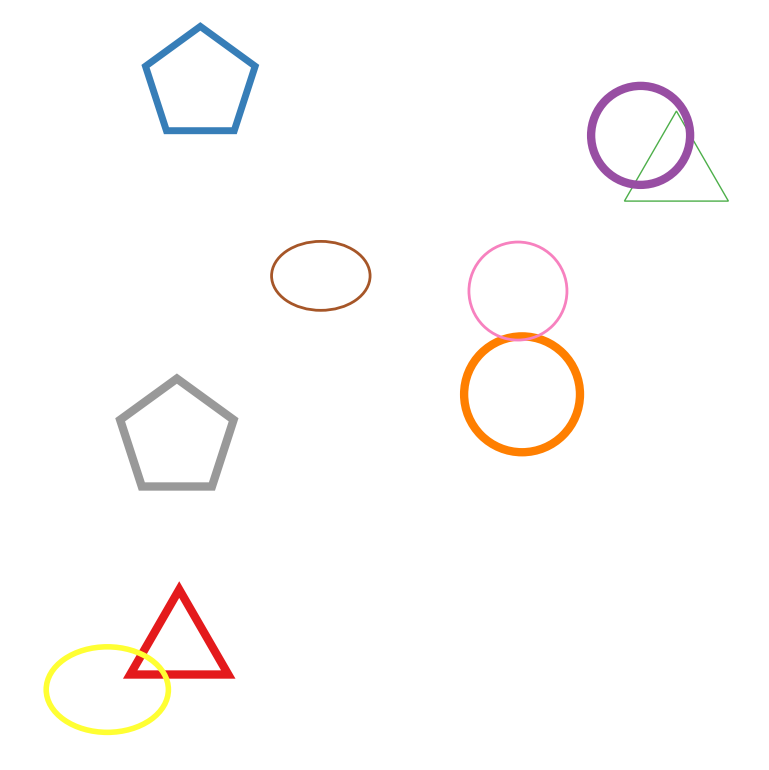[{"shape": "triangle", "thickness": 3, "radius": 0.37, "center": [0.233, 0.161]}, {"shape": "pentagon", "thickness": 2.5, "radius": 0.37, "center": [0.26, 0.891]}, {"shape": "triangle", "thickness": 0.5, "radius": 0.39, "center": [0.878, 0.778]}, {"shape": "circle", "thickness": 3, "radius": 0.32, "center": [0.832, 0.824]}, {"shape": "circle", "thickness": 3, "radius": 0.38, "center": [0.678, 0.488]}, {"shape": "oval", "thickness": 2, "radius": 0.4, "center": [0.139, 0.104]}, {"shape": "oval", "thickness": 1, "radius": 0.32, "center": [0.417, 0.642]}, {"shape": "circle", "thickness": 1, "radius": 0.32, "center": [0.673, 0.622]}, {"shape": "pentagon", "thickness": 3, "radius": 0.39, "center": [0.23, 0.431]}]